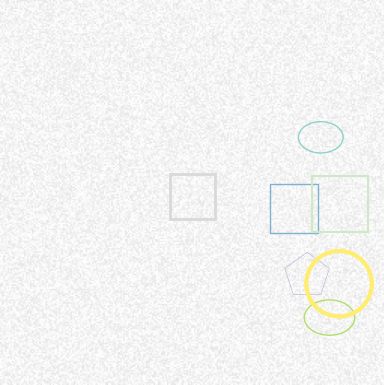[{"shape": "oval", "thickness": 1, "radius": 0.29, "center": [0.833, 0.643]}, {"shape": "pentagon", "thickness": 0.5, "radius": 0.3, "center": [0.798, 0.284]}, {"shape": "square", "thickness": 1, "radius": 0.32, "center": [0.764, 0.459]}, {"shape": "oval", "thickness": 1, "radius": 0.33, "center": [0.856, 0.175]}, {"shape": "square", "thickness": 2, "radius": 0.29, "center": [0.501, 0.49]}, {"shape": "square", "thickness": 1.5, "radius": 0.36, "center": [0.883, 0.471]}, {"shape": "circle", "thickness": 3, "radius": 0.43, "center": [0.881, 0.263]}]